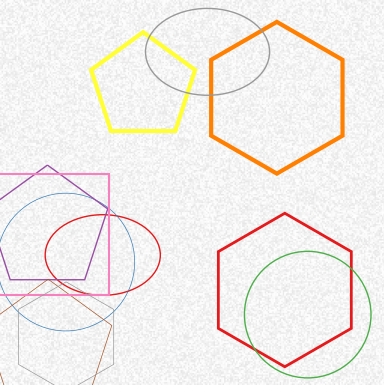[{"shape": "oval", "thickness": 1, "radius": 0.75, "center": [0.267, 0.338]}, {"shape": "hexagon", "thickness": 2, "radius": 1.0, "center": [0.74, 0.247]}, {"shape": "circle", "thickness": 0.5, "radius": 0.89, "center": [0.171, 0.319]}, {"shape": "circle", "thickness": 1, "radius": 0.82, "center": [0.799, 0.183]}, {"shape": "pentagon", "thickness": 1, "radius": 0.82, "center": [0.123, 0.407]}, {"shape": "hexagon", "thickness": 3, "radius": 0.99, "center": [0.719, 0.746]}, {"shape": "pentagon", "thickness": 3, "radius": 0.71, "center": [0.372, 0.775]}, {"shape": "pentagon", "thickness": 0.5, "radius": 0.87, "center": [0.125, 0.101]}, {"shape": "square", "thickness": 1.5, "radius": 0.78, "center": [0.127, 0.39]}, {"shape": "hexagon", "thickness": 0.5, "radius": 0.71, "center": [0.172, 0.125]}, {"shape": "oval", "thickness": 1, "radius": 0.81, "center": [0.539, 0.865]}]